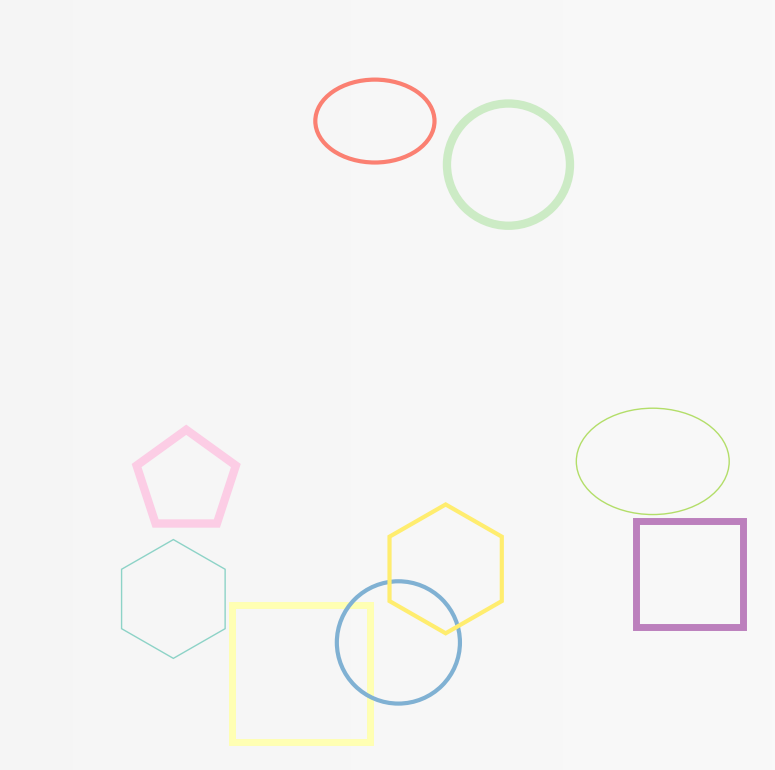[{"shape": "hexagon", "thickness": 0.5, "radius": 0.39, "center": [0.224, 0.222]}, {"shape": "square", "thickness": 2.5, "radius": 0.45, "center": [0.389, 0.126]}, {"shape": "oval", "thickness": 1.5, "radius": 0.38, "center": [0.484, 0.843]}, {"shape": "circle", "thickness": 1.5, "radius": 0.4, "center": [0.514, 0.166]}, {"shape": "oval", "thickness": 0.5, "radius": 0.49, "center": [0.842, 0.401]}, {"shape": "pentagon", "thickness": 3, "radius": 0.34, "center": [0.24, 0.375]}, {"shape": "square", "thickness": 2.5, "radius": 0.35, "center": [0.89, 0.254]}, {"shape": "circle", "thickness": 3, "radius": 0.4, "center": [0.656, 0.786]}, {"shape": "hexagon", "thickness": 1.5, "radius": 0.42, "center": [0.575, 0.261]}]